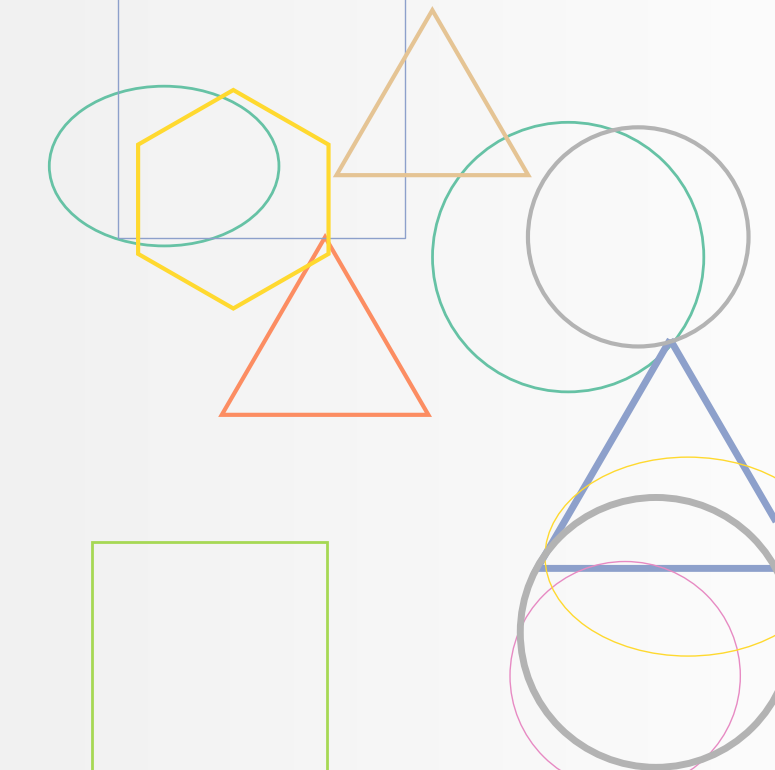[{"shape": "circle", "thickness": 1, "radius": 0.88, "center": [0.733, 0.666]}, {"shape": "oval", "thickness": 1, "radius": 0.74, "center": [0.212, 0.784]}, {"shape": "triangle", "thickness": 1.5, "radius": 0.77, "center": [0.419, 0.538]}, {"shape": "triangle", "thickness": 2.5, "radius": 0.99, "center": [0.865, 0.361]}, {"shape": "square", "thickness": 0.5, "radius": 0.93, "center": [0.337, 0.876]}, {"shape": "circle", "thickness": 0.5, "radius": 0.74, "center": [0.807, 0.122]}, {"shape": "square", "thickness": 1, "radius": 0.76, "center": [0.271, 0.145]}, {"shape": "oval", "thickness": 0.5, "radius": 0.92, "center": [0.888, 0.277]}, {"shape": "hexagon", "thickness": 1.5, "radius": 0.71, "center": [0.301, 0.741]}, {"shape": "triangle", "thickness": 1.5, "radius": 0.71, "center": [0.558, 0.844]}, {"shape": "circle", "thickness": 2.5, "radius": 0.88, "center": [0.847, 0.179]}, {"shape": "circle", "thickness": 1.5, "radius": 0.71, "center": [0.824, 0.692]}]